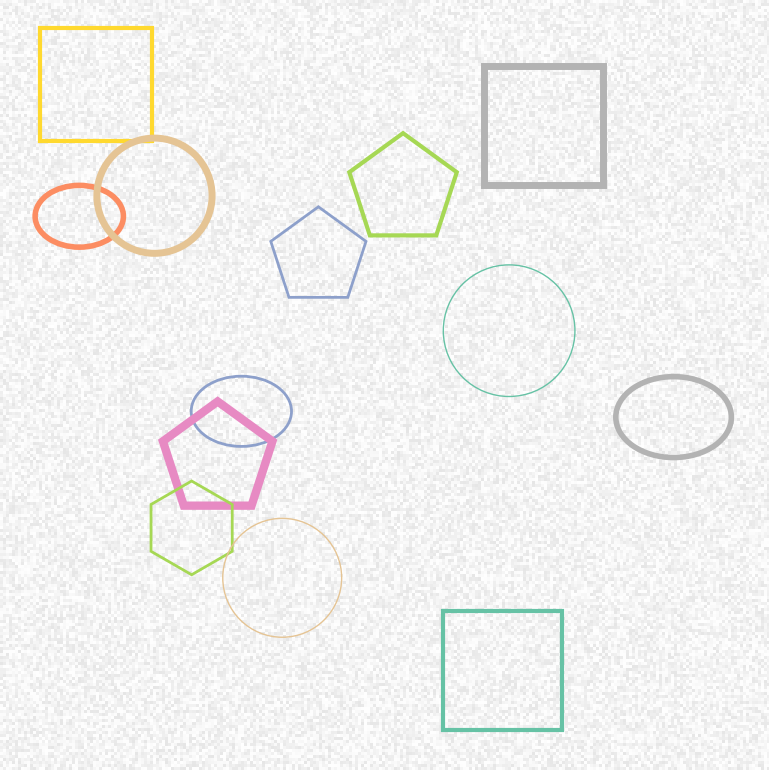[{"shape": "circle", "thickness": 0.5, "radius": 0.43, "center": [0.661, 0.571]}, {"shape": "square", "thickness": 1.5, "radius": 0.39, "center": [0.652, 0.129]}, {"shape": "oval", "thickness": 2, "radius": 0.29, "center": [0.103, 0.719]}, {"shape": "oval", "thickness": 1, "radius": 0.33, "center": [0.313, 0.466]}, {"shape": "pentagon", "thickness": 1, "radius": 0.33, "center": [0.413, 0.666]}, {"shape": "pentagon", "thickness": 3, "radius": 0.37, "center": [0.283, 0.404]}, {"shape": "pentagon", "thickness": 1.5, "radius": 0.37, "center": [0.523, 0.754]}, {"shape": "hexagon", "thickness": 1, "radius": 0.3, "center": [0.249, 0.314]}, {"shape": "square", "thickness": 1.5, "radius": 0.36, "center": [0.125, 0.89]}, {"shape": "circle", "thickness": 2.5, "radius": 0.37, "center": [0.201, 0.746]}, {"shape": "circle", "thickness": 0.5, "radius": 0.39, "center": [0.366, 0.25]}, {"shape": "square", "thickness": 2.5, "radius": 0.39, "center": [0.706, 0.837]}, {"shape": "oval", "thickness": 2, "radius": 0.38, "center": [0.875, 0.458]}]